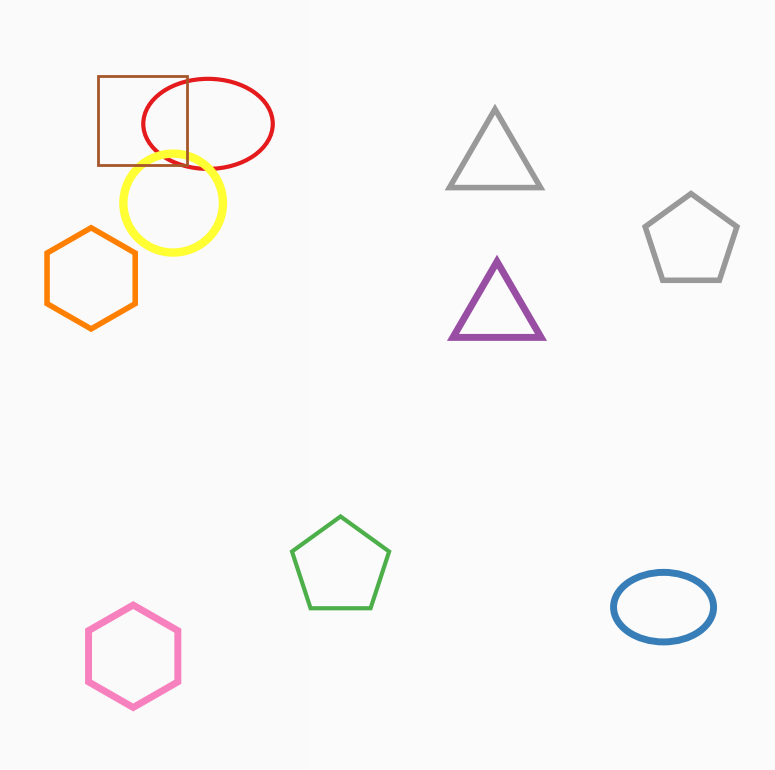[{"shape": "oval", "thickness": 1.5, "radius": 0.42, "center": [0.268, 0.839]}, {"shape": "oval", "thickness": 2.5, "radius": 0.32, "center": [0.856, 0.212]}, {"shape": "pentagon", "thickness": 1.5, "radius": 0.33, "center": [0.439, 0.263]}, {"shape": "triangle", "thickness": 2.5, "radius": 0.33, "center": [0.641, 0.595]}, {"shape": "hexagon", "thickness": 2, "radius": 0.33, "center": [0.118, 0.639]}, {"shape": "circle", "thickness": 3, "radius": 0.32, "center": [0.223, 0.736]}, {"shape": "square", "thickness": 1, "radius": 0.29, "center": [0.184, 0.844]}, {"shape": "hexagon", "thickness": 2.5, "radius": 0.33, "center": [0.172, 0.148]}, {"shape": "triangle", "thickness": 2, "radius": 0.34, "center": [0.639, 0.79]}, {"shape": "pentagon", "thickness": 2, "radius": 0.31, "center": [0.892, 0.686]}]